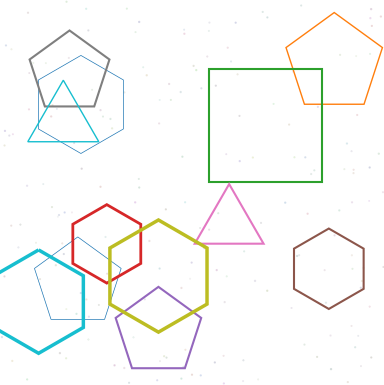[{"shape": "pentagon", "thickness": 0.5, "radius": 0.59, "center": [0.202, 0.266]}, {"shape": "hexagon", "thickness": 0.5, "radius": 0.64, "center": [0.21, 0.729]}, {"shape": "pentagon", "thickness": 1, "radius": 0.66, "center": [0.868, 0.836]}, {"shape": "square", "thickness": 1.5, "radius": 0.73, "center": [0.69, 0.673]}, {"shape": "hexagon", "thickness": 2, "radius": 0.51, "center": [0.277, 0.367]}, {"shape": "pentagon", "thickness": 1.5, "radius": 0.58, "center": [0.412, 0.138]}, {"shape": "hexagon", "thickness": 1.5, "radius": 0.52, "center": [0.854, 0.302]}, {"shape": "triangle", "thickness": 1.5, "radius": 0.52, "center": [0.595, 0.419]}, {"shape": "pentagon", "thickness": 1.5, "radius": 0.55, "center": [0.181, 0.812]}, {"shape": "hexagon", "thickness": 2.5, "radius": 0.73, "center": [0.412, 0.283]}, {"shape": "triangle", "thickness": 1, "radius": 0.53, "center": [0.164, 0.685]}, {"shape": "hexagon", "thickness": 2.5, "radius": 0.67, "center": [0.1, 0.217]}]